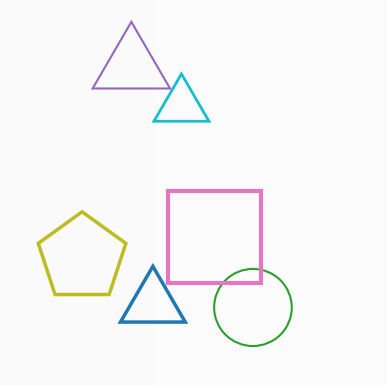[{"shape": "triangle", "thickness": 2.5, "radius": 0.48, "center": [0.395, 0.212]}, {"shape": "circle", "thickness": 1.5, "radius": 0.5, "center": [0.653, 0.201]}, {"shape": "triangle", "thickness": 1.5, "radius": 0.58, "center": [0.339, 0.828]}, {"shape": "square", "thickness": 3, "radius": 0.6, "center": [0.553, 0.384]}, {"shape": "pentagon", "thickness": 2.5, "radius": 0.59, "center": [0.212, 0.331]}, {"shape": "triangle", "thickness": 2, "radius": 0.41, "center": [0.468, 0.726]}]